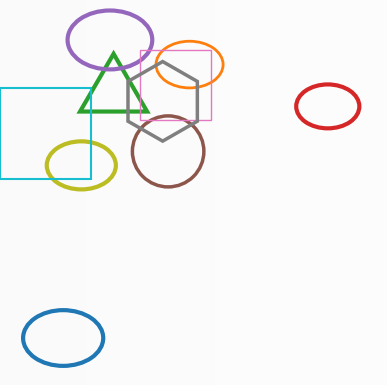[{"shape": "oval", "thickness": 3, "radius": 0.52, "center": [0.163, 0.122]}, {"shape": "oval", "thickness": 2, "radius": 0.43, "center": [0.489, 0.832]}, {"shape": "triangle", "thickness": 3, "radius": 0.5, "center": [0.293, 0.76]}, {"shape": "oval", "thickness": 3, "radius": 0.41, "center": [0.846, 0.724]}, {"shape": "oval", "thickness": 3, "radius": 0.55, "center": [0.284, 0.896]}, {"shape": "circle", "thickness": 2.5, "radius": 0.46, "center": [0.434, 0.607]}, {"shape": "square", "thickness": 1, "radius": 0.45, "center": [0.452, 0.778]}, {"shape": "hexagon", "thickness": 2.5, "radius": 0.52, "center": [0.42, 0.737]}, {"shape": "oval", "thickness": 3, "radius": 0.45, "center": [0.21, 0.57]}, {"shape": "square", "thickness": 1.5, "radius": 0.59, "center": [0.118, 0.653]}]